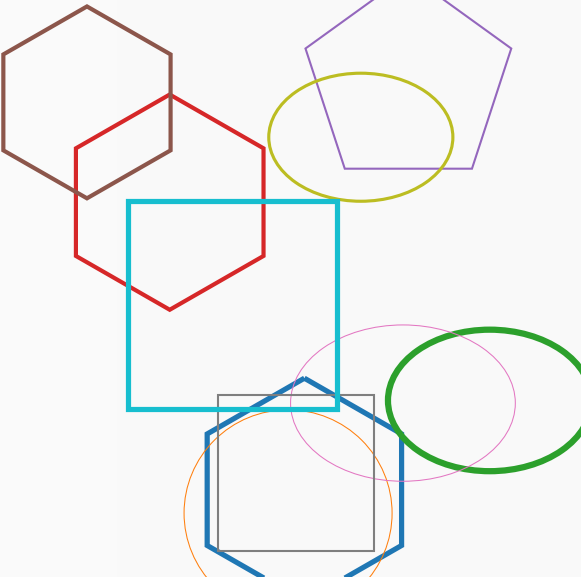[{"shape": "hexagon", "thickness": 2.5, "radius": 0.97, "center": [0.524, 0.151]}, {"shape": "circle", "thickness": 0.5, "radius": 0.89, "center": [0.496, 0.111]}, {"shape": "oval", "thickness": 3, "radius": 0.88, "center": [0.843, 0.306]}, {"shape": "hexagon", "thickness": 2, "radius": 0.93, "center": [0.292, 0.649]}, {"shape": "pentagon", "thickness": 1, "radius": 0.93, "center": [0.703, 0.858]}, {"shape": "hexagon", "thickness": 2, "radius": 0.83, "center": [0.15, 0.822]}, {"shape": "oval", "thickness": 0.5, "radius": 0.97, "center": [0.693, 0.301]}, {"shape": "square", "thickness": 1, "radius": 0.67, "center": [0.509, 0.18]}, {"shape": "oval", "thickness": 1.5, "radius": 0.79, "center": [0.621, 0.762]}, {"shape": "square", "thickness": 2.5, "radius": 0.9, "center": [0.4, 0.471]}]